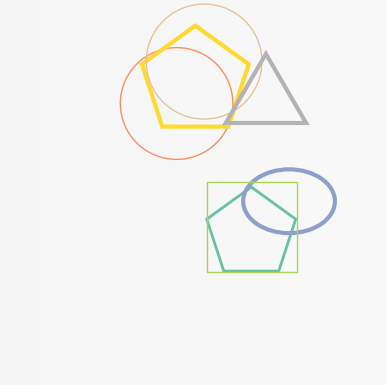[{"shape": "pentagon", "thickness": 2, "radius": 0.6, "center": [0.648, 0.394]}, {"shape": "circle", "thickness": 1, "radius": 0.73, "center": [0.456, 0.731]}, {"shape": "oval", "thickness": 3, "radius": 0.59, "center": [0.746, 0.477]}, {"shape": "square", "thickness": 1, "radius": 0.58, "center": [0.651, 0.41]}, {"shape": "pentagon", "thickness": 3, "radius": 0.72, "center": [0.504, 0.788]}, {"shape": "circle", "thickness": 1, "radius": 0.75, "center": [0.527, 0.84]}, {"shape": "triangle", "thickness": 3, "radius": 0.6, "center": [0.686, 0.74]}]